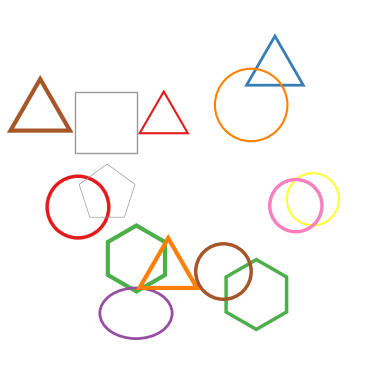[{"shape": "triangle", "thickness": 1.5, "radius": 0.36, "center": [0.425, 0.69]}, {"shape": "circle", "thickness": 2.5, "radius": 0.4, "center": [0.202, 0.462]}, {"shape": "triangle", "thickness": 2, "radius": 0.43, "center": [0.714, 0.821]}, {"shape": "hexagon", "thickness": 3, "radius": 0.43, "center": [0.354, 0.329]}, {"shape": "hexagon", "thickness": 2.5, "radius": 0.45, "center": [0.666, 0.235]}, {"shape": "oval", "thickness": 2, "radius": 0.47, "center": [0.353, 0.186]}, {"shape": "circle", "thickness": 1.5, "radius": 0.47, "center": [0.652, 0.727]}, {"shape": "triangle", "thickness": 3, "radius": 0.43, "center": [0.437, 0.295]}, {"shape": "circle", "thickness": 1.5, "radius": 0.34, "center": [0.813, 0.482]}, {"shape": "triangle", "thickness": 3, "radius": 0.45, "center": [0.104, 0.705]}, {"shape": "circle", "thickness": 2.5, "radius": 0.36, "center": [0.58, 0.295]}, {"shape": "circle", "thickness": 2.5, "radius": 0.34, "center": [0.768, 0.466]}, {"shape": "square", "thickness": 1, "radius": 0.4, "center": [0.275, 0.682]}, {"shape": "pentagon", "thickness": 0.5, "radius": 0.38, "center": [0.278, 0.498]}]